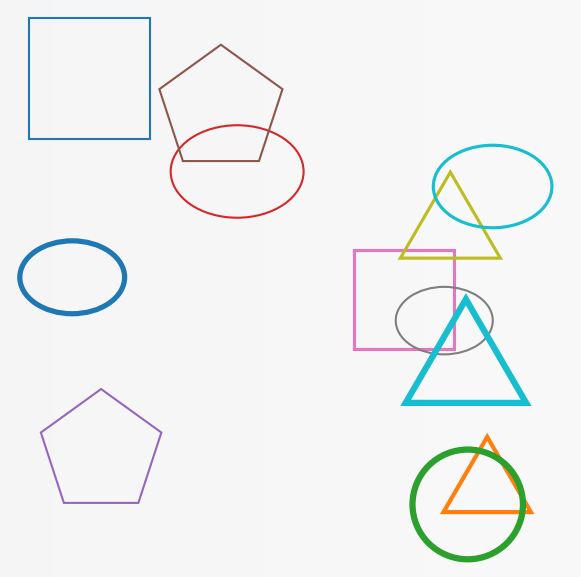[{"shape": "oval", "thickness": 2.5, "radius": 0.45, "center": [0.124, 0.519]}, {"shape": "square", "thickness": 1, "radius": 0.52, "center": [0.154, 0.863]}, {"shape": "triangle", "thickness": 2, "radius": 0.43, "center": [0.838, 0.156]}, {"shape": "circle", "thickness": 3, "radius": 0.47, "center": [0.805, 0.126]}, {"shape": "oval", "thickness": 1, "radius": 0.57, "center": [0.408, 0.702]}, {"shape": "pentagon", "thickness": 1, "radius": 0.54, "center": [0.174, 0.216]}, {"shape": "pentagon", "thickness": 1, "radius": 0.56, "center": [0.38, 0.81]}, {"shape": "square", "thickness": 1.5, "radius": 0.43, "center": [0.694, 0.481]}, {"shape": "oval", "thickness": 1, "radius": 0.42, "center": [0.764, 0.444]}, {"shape": "triangle", "thickness": 1.5, "radius": 0.5, "center": [0.775, 0.602]}, {"shape": "oval", "thickness": 1.5, "radius": 0.51, "center": [0.848, 0.676]}, {"shape": "triangle", "thickness": 3, "radius": 0.6, "center": [0.802, 0.361]}]